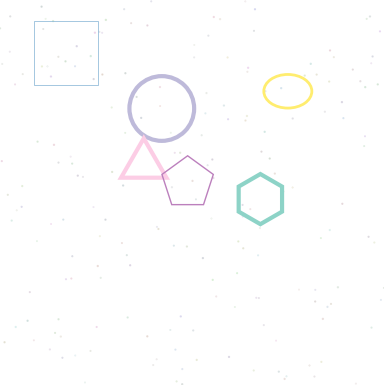[{"shape": "hexagon", "thickness": 3, "radius": 0.33, "center": [0.676, 0.483]}, {"shape": "circle", "thickness": 3, "radius": 0.42, "center": [0.42, 0.718]}, {"shape": "square", "thickness": 0.5, "radius": 0.42, "center": [0.171, 0.862]}, {"shape": "triangle", "thickness": 3, "radius": 0.34, "center": [0.373, 0.572]}, {"shape": "pentagon", "thickness": 1, "radius": 0.35, "center": [0.487, 0.525]}, {"shape": "oval", "thickness": 2, "radius": 0.31, "center": [0.748, 0.763]}]